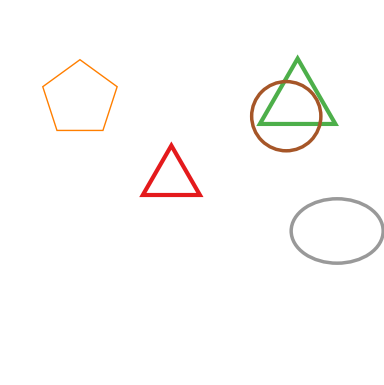[{"shape": "triangle", "thickness": 3, "radius": 0.43, "center": [0.445, 0.536]}, {"shape": "triangle", "thickness": 3, "radius": 0.57, "center": [0.773, 0.735]}, {"shape": "pentagon", "thickness": 1, "radius": 0.51, "center": [0.208, 0.743]}, {"shape": "circle", "thickness": 2.5, "radius": 0.45, "center": [0.744, 0.698]}, {"shape": "oval", "thickness": 2.5, "radius": 0.6, "center": [0.876, 0.4]}]